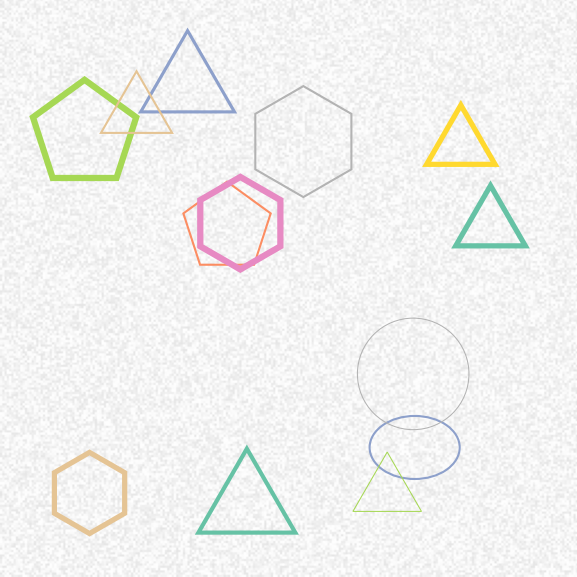[{"shape": "triangle", "thickness": 2.5, "radius": 0.35, "center": [0.849, 0.608]}, {"shape": "triangle", "thickness": 2, "radius": 0.48, "center": [0.427, 0.125]}, {"shape": "pentagon", "thickness": 1, "radius": 0.4, "center": [0.393, 0.605]}, {"shape": "triangle", "thickness": 1.5, "radius": 0.47, "center": [0.325, 0.852]}, {"shape": "oval", "thickness": 1, "radius": 0.39, "center": [0.718, 0.224]}, {"shape": "hexagon", "thickness": 3, "radius": 0.4, "center": [0.416, 0.613]}, {"shape": "triangle", "thickness": 0.5, "radius": 0.34, "center": [0.67, 0.148]}, {"shape": "pentagon", "thickness": 3, "radius": 0.47, "center": [0.146, 0.767]}, {"shape": "triangle", "thickness": 2.5, "radius": 0.34, "center": [0.798, 0.749]}, {"shape": "hexagon", "thickness": 2.5, "radius": 0.35, "center": [0.155, 0.146]}, {"shape": "triangle", "thickness": 1, "radius": 0.36, "center": [0.236, 0.805]}, {"shape": "hexagon", "thickness": 1, "radius": 0.48, "center": [0.525, 0.754]}, {"shape": "circle", "thickness": 0.5, "radius": 0.48, "center": [0.715, 0.352]}]